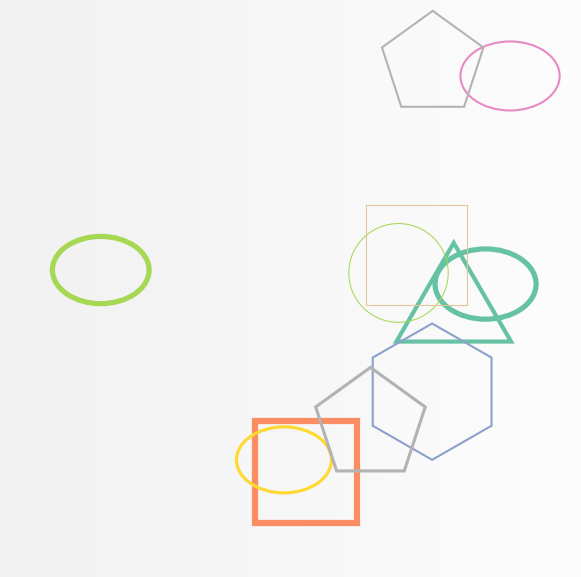[{"shape": "triangle", "thickness": 2, "radius": 0.57, "center": [0.781, 0.465]}, {"shape": "oval", "thickness": 2.5, "radius": 0.43, "center": [0.835, 0.507]}, {"shape": "square", "thickness": 3, "radius": 0.44, "center": [0.527, 0.182]}, {"shape": "hexagon", "thickness": 1, "radius": 0.59, "center": [0.743, 0.321]}, {"shape": "oval", "thickness": 1, "radius": 0.43, "center": [0.877, 0.868]}, {"shape": "circle", "thickness": 0.5, "radius": 0.43, "center": [0.686, 0.527]}, {"shape": "oval", "thickness": 2.5, "radius": 0.42, "center": [0.173, 0.532]}, {"shape": "oval", "thickness": 1.5, "radius": 0.41, "center": [0.489, 0.203]}, {"shape": "square", "thickness": 0.5, "radius": 0.43, "center": [0.716, 0.558]}, {"shape": "pentagon", "thickness": 1.5, "radius": 0.5, "center": [0.637, 0.264]}, {"shape": "pentagon", "thickness": 1, "radius": 0.46, "center": [0.744, 0.889]}]